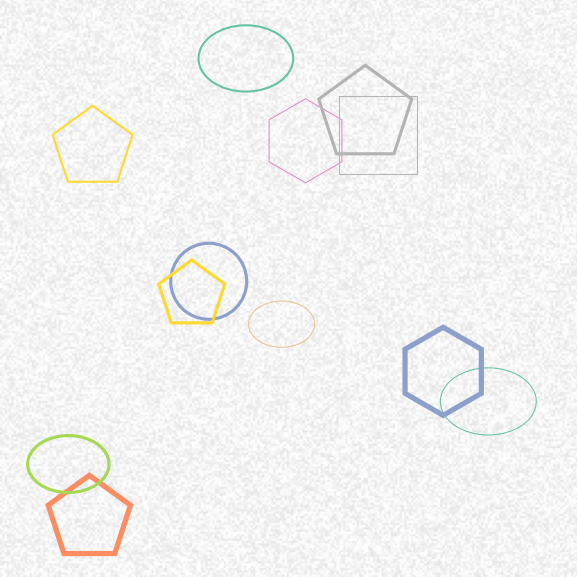[{"shape": "oval", "thickness": 0.5, "radius": 0.42, "center": [0.846, 0.304]}, {"shape": "oval", "thickness": 1, "radius": 0.41, "center": [0.426, 0.898]}, {"shape": "pentagon", "thickness": 2.5, "radius": 0.37, "center": [0.155, 0.101]}, {"shape": "hexagon", "thickness": 2.5, "radius": 0.38, "center": [0.767, 0.356]}, {"shape": "circle", "thickness": 1.5, "radius": 0.33, "center": [0.361, 0.512]}, {"shape": "hexagon", "thickness": 0.5, "radius": 0.36, "center": [0.529, 0.755]}, {"shape": "oval", "thickness": 1.5, "radius": 0.35, "center": [0.118, 0.196]}, {"shape": "pentagon", "thickness": 1, "radius": 0.36, "center": [0.16, 0.743]}, {"shape": "pentagon", "thickness": 1.5, "radius": 0.3, "center": [0.332, 0.489]}, {"shape": "oval", "thickness": 0.5, "radius": 0.29, "center": [0.488, 0.438]}, {"shape": "pentagon", "thickness": 1.5, "radius": 0.42, "center": [0.632, 0.801]}, {"shape": "square", "thickness": 0.5, "radius": 0.34, "center": [0.654, 0.766]}]